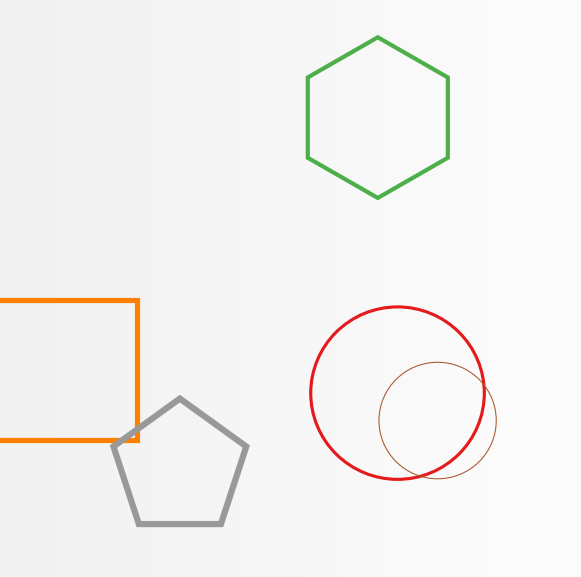[{"shape": "circle", "thickness": 1.5, "radius": 0.75, "center": [0.684, 0.318]}, {"shape": "hexagon", "thickness": 2, "radius": 0.7, "center": [0.65, 0.795]}, {"shape": "square", "thickness": 2.5, "radius": 0.61, "center": [0.114, 0.359]}, {"shape": "circle", "thickness": 0.5, "radius": 0.5, "center": [0.753, 0.271]}, {"shape": "pentagon", "thickness": 3, "radius": 0.6, "center": [0.309, 0.189]}]